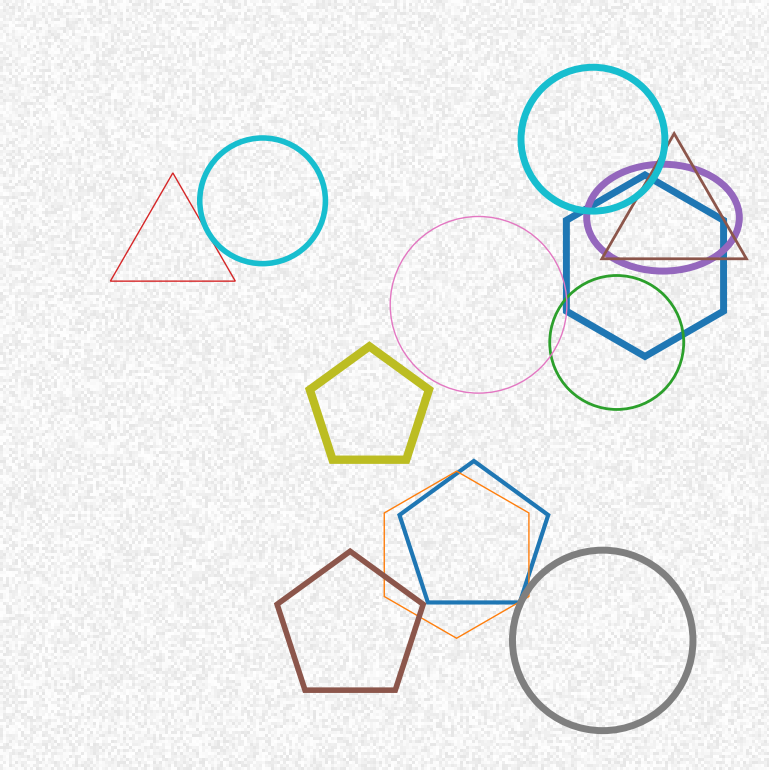[{"shape": "hexagon", "thickness": 2.5, "radius": 0.59, "center": [0.838, 0.655]}, {"shape": "pentagon", "thickness": 1.5, "radius": 0.51, "center": [0.615, 0.3]}, {"shape": "hexagon", "thickness": 0.5, "radius": 0.54, "center": [0.593, 0.28]}, {"shape": "circle", "thickness": 1, "radius": 0.43, "center": [0.801, 0.555]}, {"shape": "triangle", "thickness": 0.5, "radius": 0.47, "center": [0.224, 0.682]}, {"shape": "oval", "thickness": 2.5, "radius": 0.5, "center": [0.861, 0.717]}, {"shape": "pentagon", "thickness": 2, "radius": 0.5, "center": [0.455, 0.184]}, {"shape": "triangle", "thickness": 1, "radius": 0.54, "center": [0.876, 0.718]}, {"shape": "circle", "thickness": 0.5, "radius": 0.57, "center": [0.621, 0.604]}, {"shape": "circle", "thickness": 2.5, "radius": 0.59, "center": [0.783, 0.168]}, {"shape": "pentagon", "thickness": 3, "radius": 0.41, "center": [0.48, 0.469]}, {"shape": "circle", "thickness": 2, "radius": 0.41, "center": [0.341, 0.739]}, {"shape": "circle", "thickness": 2.5, "radius": 0.47, "center": [0.77, 0.819]}]